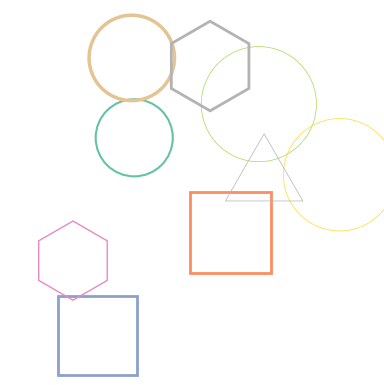[{"shape": "circle", "thickness": 1.5, "radius": 0.5, "center": [0.349, 0.642]}, {"shape": "square", "thickness": 2, "radius": 0.53, "center": [0.598, 0.396]}, {"shape": "square", "thickness": 2, "radius": 0.51, "center": [0.252, 0.128]}, {"shape": "hexagon", "thickness": 1, "radius": 0.51, "center": [0.19, 0.323]}, {"shape": "circle", "thickness": 0.5, "radius": 0.75, "center": [0.672, 0.729]}, {"shape": "circle", "thickness": 0.5, "radius": 0.73, "center": [0.882, 0.546]}, {"shape": "circle", "thickness": 2.5, "radius": 0.55, "center": [0.342, 0.85]}, {"shape": "triangle", "thickness": 0.5, "radius": 0.58, "center": [0.686, 0.536]}, {"shape": "hexagon", "thickness": 2, "radius": 0.58, "center": [0.546, 0.828]}]